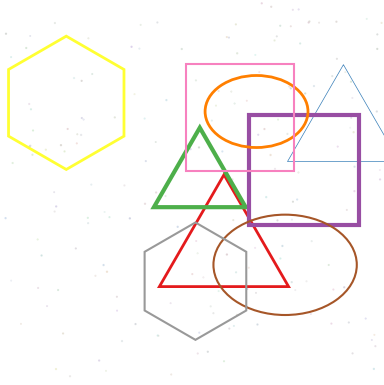[{"shape": "triangle", "thickness": 2, "radius": 0.97, "center": [0.582, 0.352]}, {"shape": "triangle", "thickness": 0.5, "radius": 0.84, "center": [0.892, 0.664]}, {"shape": "triangle", "thickness": 3, "radius": 0.69, "center": [0.519, 0.531]}, {"shape": "square", "thickness": 3, "radius": 0.71, "center": [0.789, 0.558]}, {"shape": "oval", "thickness": 2, "radius": 0.67, "center": [0.666, 0.71]}, {"shape": "hexagon", "thickness": 2, "radius": 0.87, "center": [0.172, 0.733]}, {"shape": "oval", "thickness": 1.5, "radius": 0.93, "center": [0.741, 0.312]}, {"shape": "square", "thickness": 1.5, "radius": 0.7, "center": [0.623, 0.695]}, {"shape": "hexagon", "thickness": 1.5, "radius": 0.76, "center": [0.508, 0.27]}]